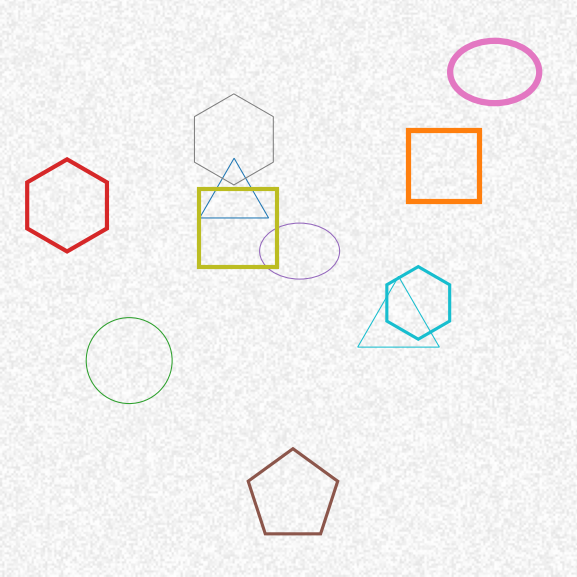[{"shape": "triangle", "thickness": 0.5, "radius": 0.34, "center": [0.405, 0.656]}, {"shape": "square", "thickness": 2.5, "radius": 0.31, "center": [0.767, 0.713]}, {"shape": "circle", "thickness": 0.5, "radius": 0.37, "center": [0.224, 0.375]}, {"shape": "hexagon", "thickness": 2, "radius": 0.4, "center": [0.116, 0.643]}, {"shape": "oval", "thickness": 0.5, "radius": 0.35, "center": [0.519, 0.564]}, {"shape": "pentagon", "thickness": 1.5, "radius": 0.41, "center": [0.507, 0.141]}, {"shape": "oval", "thickness": 3, "radius": 0.39, "center": [0.857, 0.874]}, {"shape": "hexagon", "thickness": 0.5, "radius": 0.39, "center": [0.405, 0.758]}, {"shape": "square", "thickness": 2, "radius": 0.34, "center": [0.413, 0.604]}, {"shape": "hexagon", "thickness": 1.5, "radius": 0.31, "center": [0.724, 0.475]}, {"shape": "triangle", "thickness": 0.5, "radius": 0.41, "center": [0.69, 0.439]}]